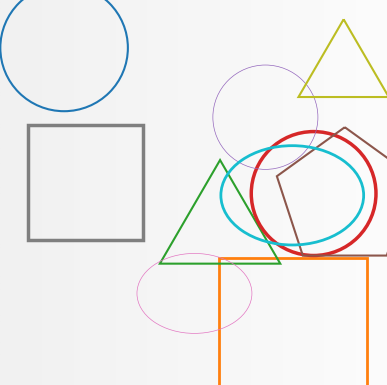[{"shape": "circle", "thickness": 1.5, "radius": 0.82, "center": [0.165, 0.876]}, {"shape": "square", "thickness": 2, "radius": 0.96, "center": [0.756, 0.137]}, {"shape": "triangle", "thickness": 1.5, "radius": 0.9, "center": [0.568, 0.405]}, {"shape": "circle", "thickness": 2.5, "radius": 0.8, "center": [0.809, 0.497]}, {"shape": "circle", "thickness": 0.5, "radius": 0.68, "center": [0.685, 0.696]}, {"shape": "pentagon", "thickness": 1.5, "radius": 0.92, "center": [0.89, 0.485]}, {"shape": "oval", "thickness": 0.5, "radius": 0.74, "center": [0.502, 0.238]}, {"shape": "square", "thickness": 2.5, "radius": 0.75, "center": [0.221, 0.525]}, {"shape": "triangle", "thickness": 1.5, "radius": 0.67, "center": [0.887, 0.815]}, {"shape": "oval", "thickness": 2, "radius": 0.92, "center": [0.754, 0.493]}]